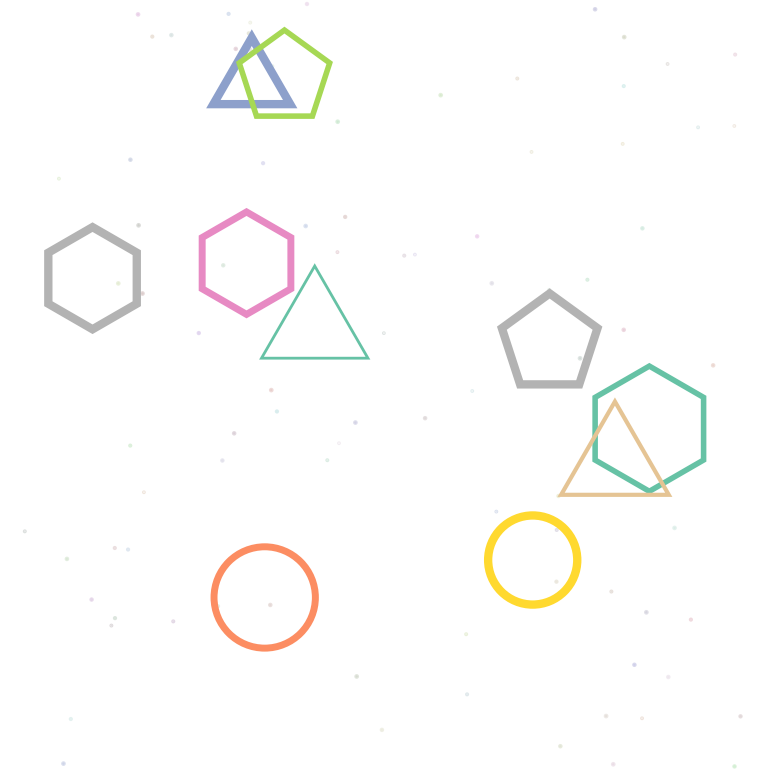[{"shape": "hexagon", "thickness": 2, "radius": 0.41, "center": [0.843, 0.443]}, {"shape": "triangle", "thickness": 1, "radius": 0.4, "center": [0.409, 0.575]}, {"shape": "circle", "thickness": 2.5, "radius": 0.33, "center": [0.344, 0.224]}, {"shape": "triangle", "thickness": 3, "radius": 0.29, "center": [0.327, 0.894]}, {"shape": "hexagon", "thickness": 2.5, "radius": 0.33, "center": [0.32, 0.658]}, {"shape": "pentagon", "thickness": 2, "radius": 0.31, "center": [0.369, 0.899]}, {"shape": "circle", "thickness": 3, "radius": 0.29, "center": [0.692, 0.273]}, {"shape": "triangle", "thickness": 1.5, "radius": 0.4, "center": [0.799, 0.398]}, {"shape": "pentagon", "thickness": 3, "radius": 0.33, "center": [0.714, 0.554]}, {"shape": "hexagon", "thickness": 3, "radius": 0.33, "center": [0.12, 0.639]}]